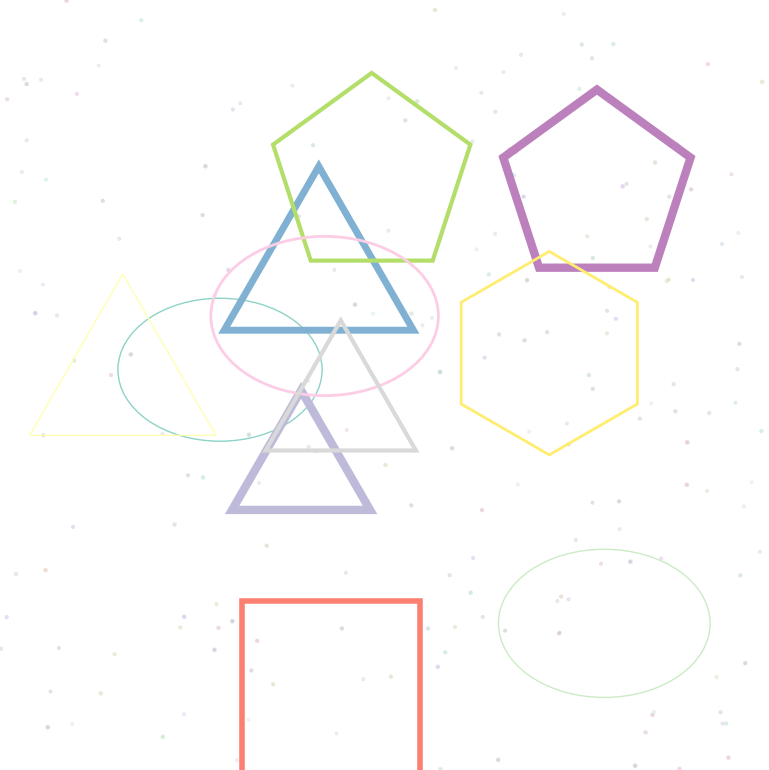[{"shape": "oval", "thickness": 0.5, "radius": 0.66, "center": [0.286, 0.52]}, {"shape": "triangle", "thickness": 0.5, "radius": 0.7, "center": [0.159, 0.504]}, {"shape": "triangle", "thickness": 3, "radius": 0.52, "center": [0.391, 0.39]}, {"shape": "square", "thickness": 2, "radius": 0.58, "center": [0.43, 0.103]}, {"shape": "triangle", "thickness": 2.5, "radius": 0.71, "center": [0.414, 0.642]}, {"shape": "pentagon", "thickness": 1.5, "radius": 0.67, "center": [0.483, 0.771]}, {"shape": "oval", "thickness": 1, "radius": 0.74, "center": [0.422, 0.59]}, {"shape": "triangle", "thickness": 1.5, "radius": 0.56, "center": [0.443, 0.471]}, {"shape": "pentagon", "thickness": 3, "radius": 0.64, "center": [0.775, 0.756]}, {"shape": "oval", "thickness": 0.5, "radius": 0.69, "center": [0.785, 0.19]}, {"shape": "hexagon", "thickness": 1, "radius": 0.66, "center": [0.713, 0.541]}]